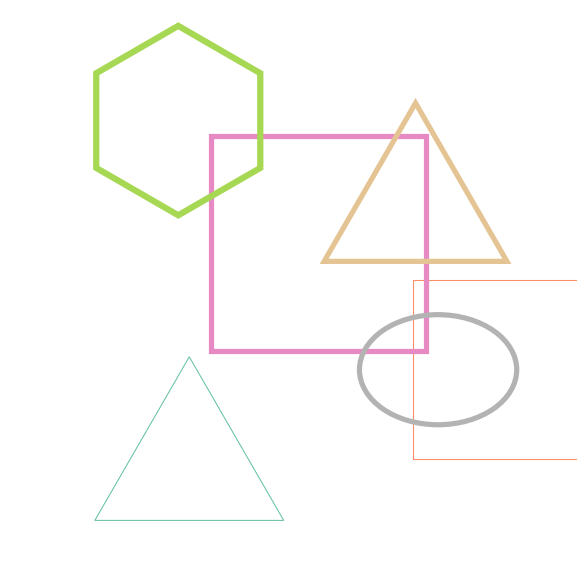[{"shape": "triangle", "thickness": 0.5, "radius": 0.94, "center": [0.328, 0.192]}, {"shape": "square", "thickness": 0.5, "radius": 0.77, "center": [0.871, 0.36]}, {"shape": "square", "thickness": 2.5, "radius": 0.93, "center": [0.551, 0.577]}, {"shape": "hexagon", "thickness": 3, "radius": 0.82, "center": [0.309, 0.79]}, {"shape": "triangle", "thickness": 2.5, "radius": 0.91, "center": [0.72, 0.638]}, {"shape": "oval", "thickness": 2.5, "radius": 0.68, "center": [0.759, 0.359]}]